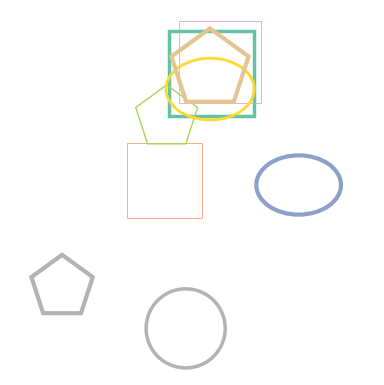[{"shape": "square", "thickness": 2.5, "radius": 0.55, "center": [0.549, 0.808]}, {"shape": "square", "thickness": 0.5, "radius": 0.48, "center": [0.428, 0.531]}, {"shape": "oval", "thickness": 3, "radius": 0.55, "center": [0.776, 0.52]}, {"shape": "square", "thickness": 0.5, "radius": 0.53, "center": [0.571, 0.839]}, {"shape": "pentagon", "thickness": 1, "radius": 0.42, "center": [0.433, 0.695]}, {"shape": "oval", "thickness": 2, "radius": 0.57, "center": [0.546, 0.769]}, {"shape": "pentagon", "thickness": 3, "radius": 0.53, "center": [0.545, 0.821]}, {"shape": "pentagon", "thickness": 3, "radius": 0.42, "center": [0.161, 0.254]}, {"shape": "circle", "thickness": 2.5, "radius": 0.51, "center": [0.482, 0.147]}]